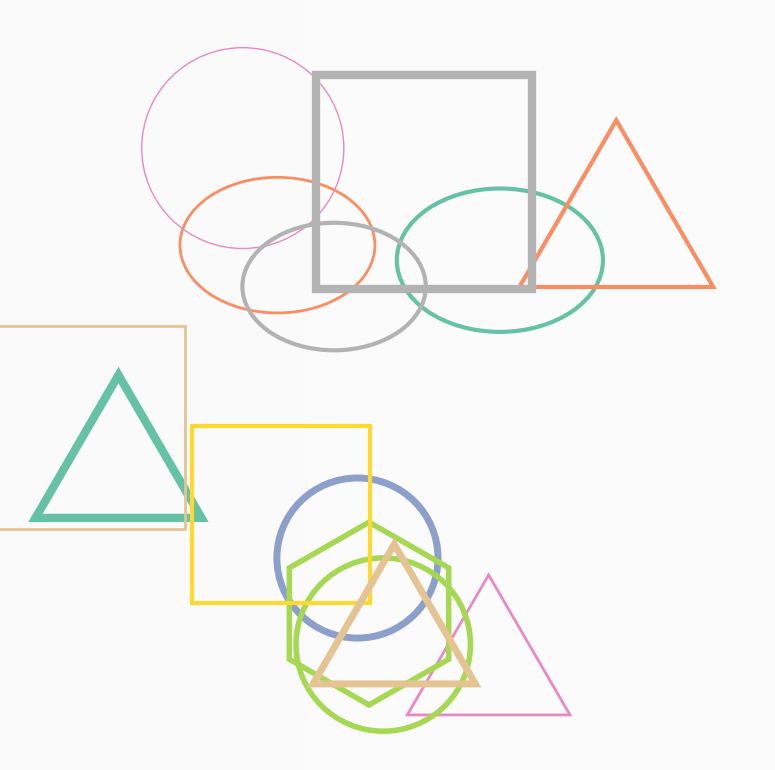[{"shape": "triangle", "thickness": 3, "radius": 0.62, "center": [0.153, 0.389]}, {"shape": "oval", "thickness": 1.5, "radius": 0.67, "center": [0.645, 0.662]}, {"shape": "triangle", "thickness": 1.5, "radius": 0.72, "center": [0.795, 0.699]}, {"shape": "oval", "thickness": 1, "radius": 0.63, "center": [0.358, 0.682]}, {"shape": "circle", "thickness": 2.5, "radius": 0.52, "center": [0.461, 0.275]}, {"shape": "circle", "thickness": 0.5, "radius": 0.65, "center": [0.313, 0.808]}, {"shape": "triangle", "thickness": 1, "radius": 0.61, "center": [0.631, 0.132]}, {"shape": "hexagon", "thickness": 2, "radius": 0.59, "center": [0.476, 0.203]}, {"shape": "circle", "thickness": 2, "radius": 0.56, "center": [0.495, 0.163]}, {"shape": "square", "thickness": 1.5, "radius": 0.58, "center": [0.363, 0.332]}, {"shape": "square", "thickness": 1, "radius": 0.66, "center": [0.107, 0.445]}, {"shape": "triangle", "thickness": 2.5, "radius": 0.6, "center": [0.509, 0.172]}, {"shape": "oval", "thickness": 1.5, "radius": 0.59, "center": [0.431, 0.628]}, {"shape": "square", "thickness": 3, "radius": 0.7, "center": [0.547, 0.763]}]